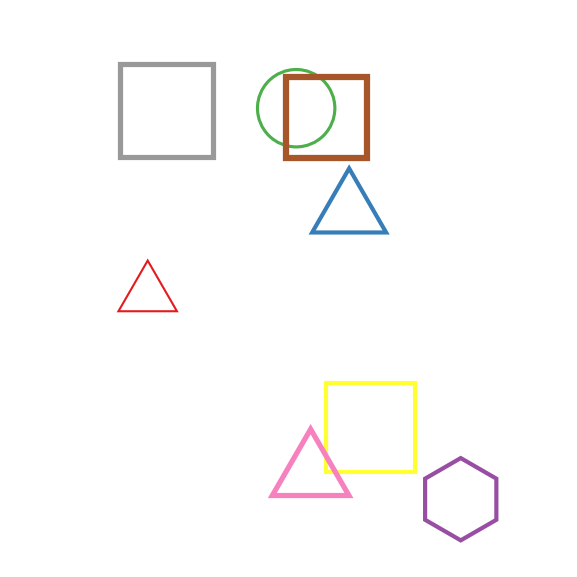[{"shape": "triangle", "thickness": 1, "radius": 0.29, "center": [0.256, 0.489]}, {"shape": "triangle", "thickness": 2, "radius": 0.37, "center": [0.605, 0.634]}, {"shape": "circle", "thickness": 1.5, "radius": 0.33, "center": [0.513, 0.812]}, {"shape": "hexagon", "thickness": 2, "radius": 0.36, "center": [0.798, 0.135]}, {"shape": "square", "thickness": 2, "radius": 0.38, "center": [0.642, 0.258]}, {"shape": "square", "thickness": 3, "radius": 0.35, "center": [0.565, 0.795]}, {"shape": "triangle", "thickness": 2.5, "radius": 0.38, "center": [0.538, 0.179]}, {"shape": "square", "thickness": 2.5, "radius": 0.4, "center": [0.288, 0.808]}]